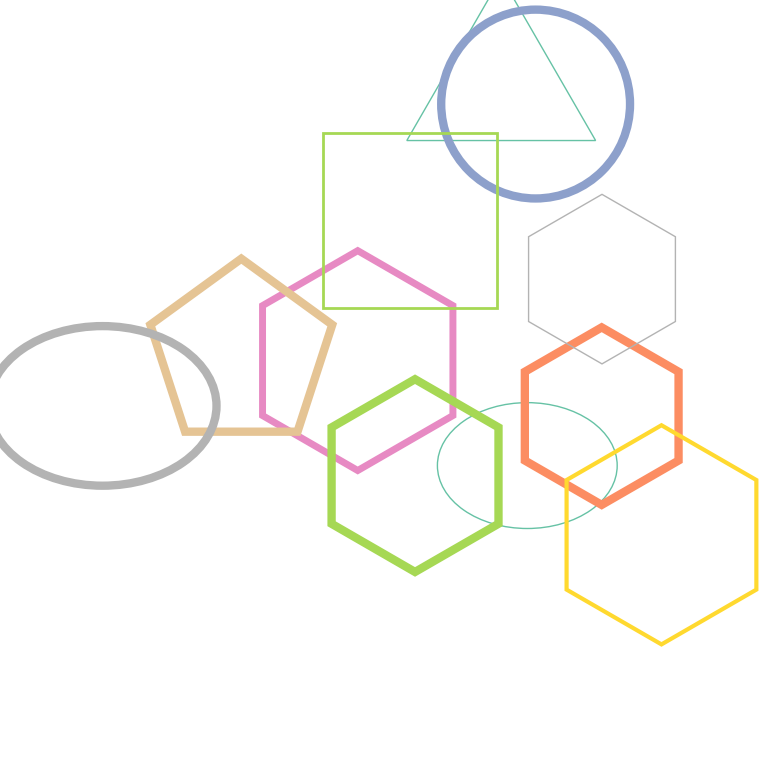[{"shape": "triangle", "thickness": 0.5, "radius": 0.71, "center": [0.651, 0.888]}, {"shape": "oval", "thickness": 0.5, "radius": 0.58, "center": [0.685, 0.395]}, {"shape": "hexagon", "thickness": 3, "radius": 0.58, "center": [0.781, 0.46]}, {"shape": "circle", "thickness": 3, "radius": 0.61, "center": [0.696, 0.865]}, {"shape": "hexagon", "thickness": 2.5, "radius": 0.71, "center": [0.465, 0.532]}, {"shape": "square", "thickness": 1, "radius": 0.57, "center": [0.533, 0.714]}, {"shape": "hexagon", "thickness": 3, "radius": 0.63, "center": [0.539, 0.382]}, {"shape": "hexagon", "thickness": 1.5, "radius": 0.71, "center": [0.859, 0.305]}, {"shape": "pentagon", "thickness": 3, "radius": 0.62, "center": [0.313, 0.54]}, {"shape": "hexagon", "thickness": 0.5, "radius": 0.55, "center": [0.782, 0.638]}, {"shape": "oval", "thickness": 3, "radius": 0.74, "center": [0.133, 0.473]}]